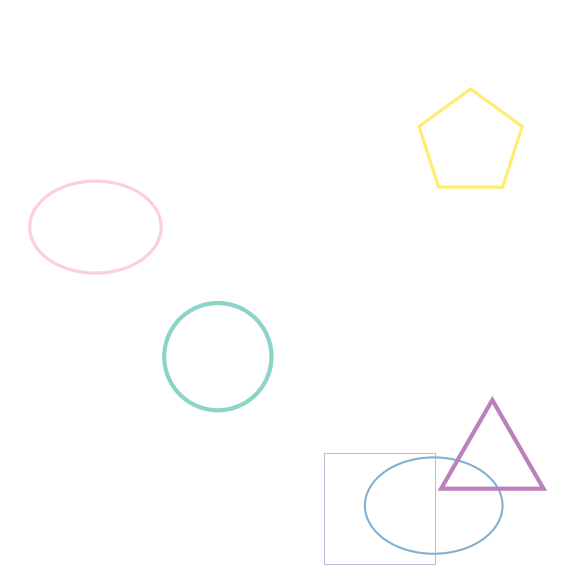[{"shape": "circle", "thickness": 2, "radius": 0.46, "center": [0.377, 0.382]}, {"shape": "square", "thickness": 0.5, "radius": 0.48, "center": [0.657, 0.119]}, {"shape": "oval", "thickness": 1, "radius": 0.6, "center": [0.751, 0.124]}, {"shape": "oval", "thickness": 1.5, "radius": 0.57, "center": [0.165, 0.606]}, {"shape": "triangle", "thickness": 2, "radius": 0.51, "center": [0.852, 0.204]}, {"shape": "pentagon", "thickness": 1.5, "radius": 0.47, "center": [0.815, 0.751]}]